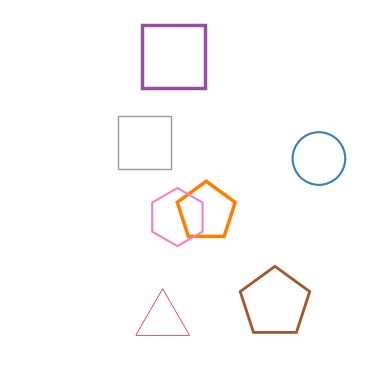[{"shape": "triangle", "thickness": 0.5, "radius": 0.4, "center": [0.422, 0.169]}, {"shape": "circle", "thickness": 1.5, "radius": 0.34, "center": [0.828, 0.588]}, {"shape": "square", "thickness": 2.5, "radius": 0.41, "center": [0.45, 0.854]}, {"shape": "pentagon", "thickness": 2.5, "radius": 0.4, "center": [0.536, 0.45]}, {"shape": "pentagon", "thickness": 2, "radius": 0.47, "center": [0.714, 0.213]}, {"shape": "hexagon", "thickness": 1.5, "radius": 0.38, "center": [0.461, 0.436]}, {"shape": "square", "thickness": 1, "radius": 0.34, "center": [0.376, 0.63]}]